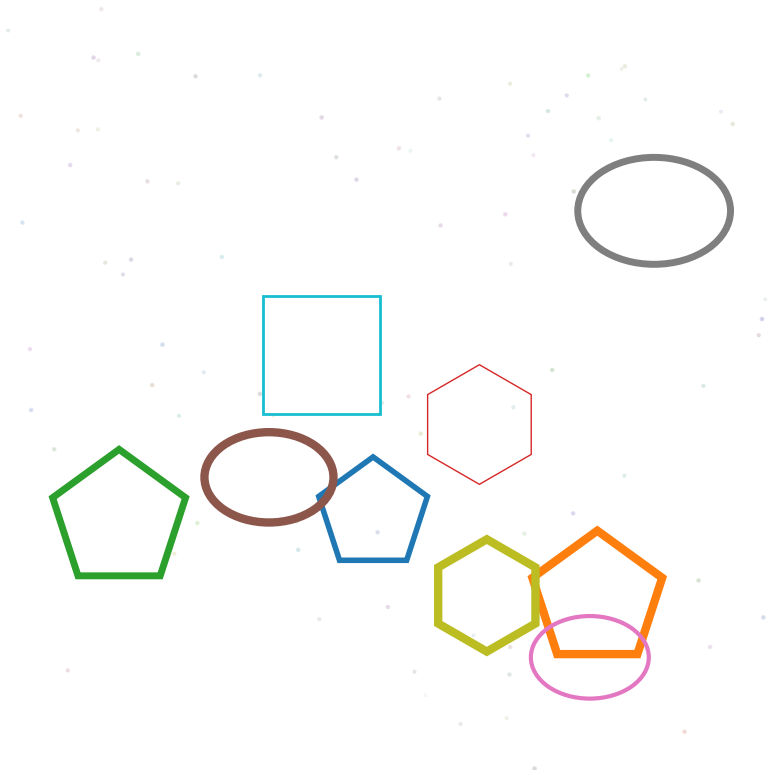[{"shape": "pentagon", "thickness": 2, "radius": 0.37, "center": [0.485, 0.332]}, {"shape": "pentagon", "thickness": 3, "radius": 0.44, "center": [0.776, 0.222]}, {"shape": "pentagon", "thickness": 2.5, "radius": 0.45, "center": [0.155, 0.326]}, {"shape": "hexagon", "thickness": 0.5, "radius": 0.39, "center": [0.623, 0.449]}, {"shape": "oval", "thickness": 3, "radius": 0.42, "center": [0.349, 0.38]}, {"shape": "oval", "thickness": 1.5, "radius": 0.38, "center": [0.766, 0.146]}, {"shape": "oval", "thickness": 2.5, "radius": 0.5, "center": [0.85, 0.726]}, {"shape": "hexagon", "thickness": 3, "radius": 0.36, "center": [0.632, 0.227]}, {"shape": "square", "thickness": 1, "radius": 0.38, "center": [0.417, 0.539]}]